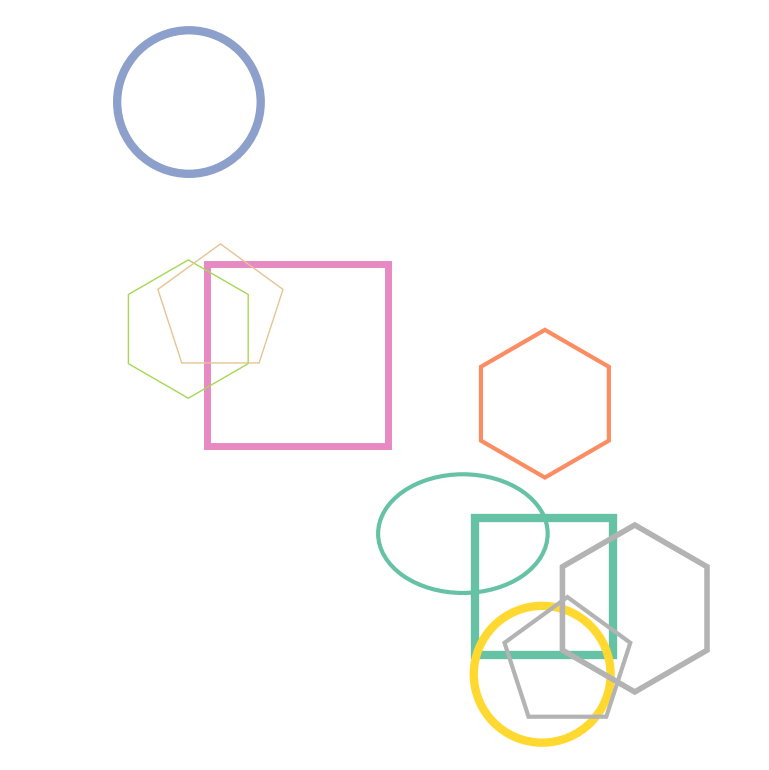[{"shape": "oval", "thickness": 1.5, "radius": 0.55, "center": [0.601, 0.307]}, {"shape": "square", "thickness": 3, "radius": 0.45, "center": [0.706, 0.238]}, {"shape": "hexagon", "thickness": 1.5, "radius": 0.48, "center": [0.708, 0.476]}, {"shape": "circle", "thickness": 3, "radius": 0.47, "center": [0.245, 0.867]}, {"shape": "square", "thickness": 2.5, "radius": 0.59, "center": [0.387, 0.539]}, {"shape": "hexagon", "thickness": 0.5, "radius": 0.45, "center": [0.245, 0.573]}, {"shape": "circle", "thickness": 3, "radius": 0.44, "center": [0.704, 0.124]}, {"shape": "pentagon", "thickness": 0.5, "radius": 0.43, "center": [0.286, 0.598]}, {"shape": "hexagon", "thickness": 2, "radius": 0.54, "center": [0.824, 0.21]}, {"shape": "pentagon", "thickness": 1.5, "radius": 0.43, "center": [0.737, 0.139]}]